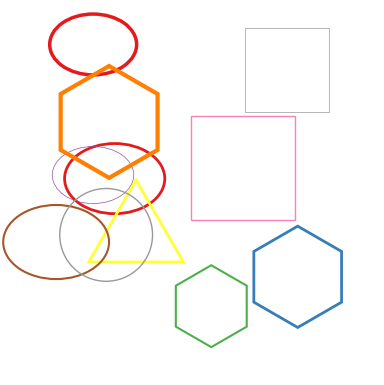[{"shape": "oval", "thickness": 2.5, "radius": 0.56, "center": [0.242, 0.884]}, {"shape": "oval", "thickness": 2, "radius": 0.65, "center": [0.298, 0.536]}, {"shape": "hexagon", "thickness": 2, "radius": 0.66, "center": [0.773, 0.281]}, {"shape": "hexagon", "thickness": 1.5, "radius": 0.53, "center": [0.549, 0.205]}, {"shape": "oval", "thickness": 0.5, "radius": 0.53, "center": [0.242, 0.545]}, {"shape": "hexagon", "thickness": 3, "radius": 0.73, "center": [0.283, 0.683]}, {"shape": "triangle", "thickness": 2, "radius": 0.71, "center": [0.353, 0.39]}, {"shape": "oval", "thickness": 1.5, "radius": 0.69, "center": [0.146, 0.371]}, {"shape": "square", "thickness": 1, "radius": 0.68, "center": [0.631, 0.564]}, {"shape": "circle", "thickness": 1, "radius": 0.6, "center": [0.276, 0.39]}, {"shape": "square", "thickness": 0.5, "radius": 0.54, "center": [0.746, 0.819]}]